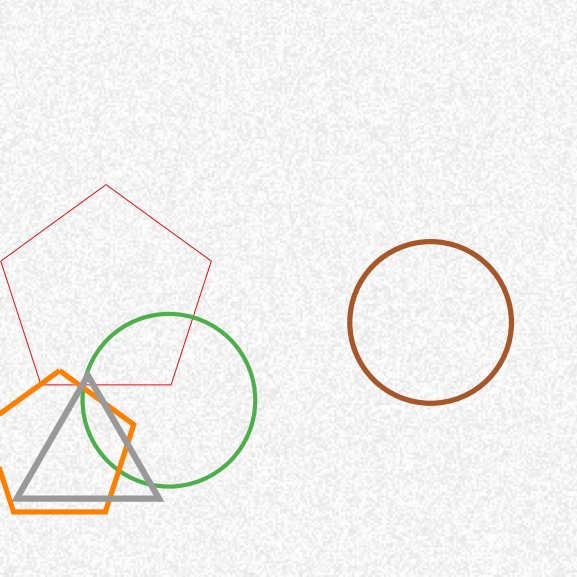[{"shape": "pentagon", "thickness": 0.5, "radius": 0.96, "center": [0.184, 0.488]}, {"shape": "circle", "thickness": 2, "radius": 0.75, "center": [0.292, 0.306]}, {"shape": "pentagon", "thickness": 2.5, "radius": 0.68, "center": [0.103, 0.222]}, {"shape": "circle", "thickness": 2.5, "radius": 0.7, "center": [0.746, 0.441]}, {"shape": "triangle", "thickness": 3, "radius": 0.71, "center": [0.152, 0.207]}]